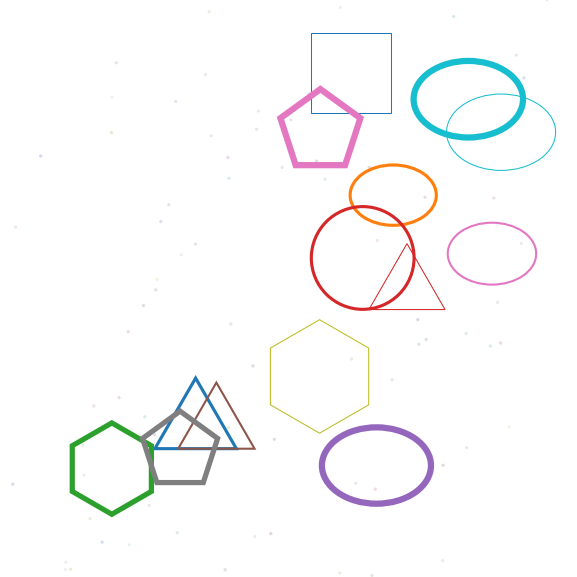[{"shape": "square", "thickness": 0.5, "radius": 0.34, "center": [0.607, 0.873]}, {"shape": "triangle", "thickness": 1.5, "radius": 0.41, "center": [0.339, 0.263]}, {"shape": "oval", "thickness": 1.5, "radius": 0.37, "center": [0.681, 0.661]}, {"shape": "hexagon", "thickness": 2.5, "radius": 0.4, "center": [0.194, 0.188]}, {"shape": "circle", "thickness": 1.5, "radius": 0.44, "center": [0.628, 0.552]}, {"shape": "triangle", "thickness": 0.5, "radius": 0.38, "center": [0.705, 0.501]}, {"shape": "oval", "thickness": 3, "radius": 0.47, "center": [0.652, 0.193]}, {"shape": "triangle", "thickness": 1, "radius": 0.38, "center": [0.375, 0.26]}, {"shape": "oval", "thickness": 1, "radius": 0.38, "center": [0.852, 0.56]}, {"shape": "pentagon", "thickness": 3, "radius": 0.36, "center": [0.555, 0.772]}, {"shape": "pentagon", "thickness": 2.5, "radius": 0.34, "center": [0.312, 0.219]}, {"shape": "hexagon", "thickness": 0.5, "radius": 0.49, "center": [0.553, 0.347]}, {"shape": "oval", "thickness": 0.5, "radius": 0.47, "center": [0.868, 0.77]}, {"shape": "oval", "thickness": 3, "radius": 0.47, "center": [0.811, 0.827]}]